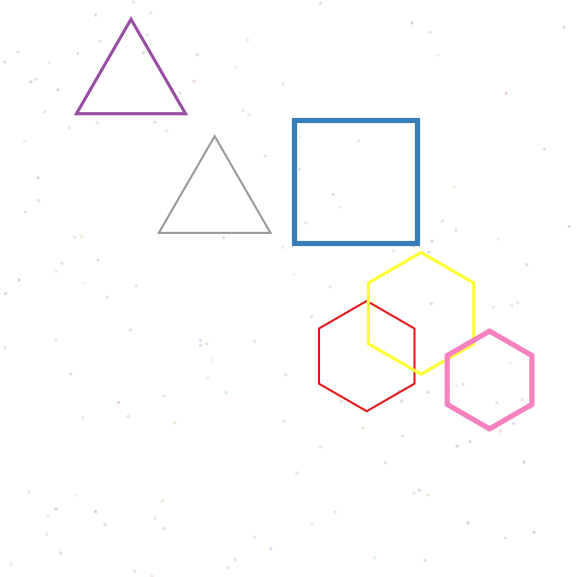[{"shape": "hexagon", "thickness": 1, "radius": 0.48, "center": [0.635, 0.383]}, {"shape": "square", "thickness": 2.5, "radius": 0.53, "center": [0.616, 0.685]}, {"shape": "triangle", "thickness": 1.5, "radius": 0.55, "center": [0.227, 0.857]}, {"shape": "hexagon", "thickness": 1.5, "radius": 0.53, "center": [0.729, 0.457]}, {"shape": "hexagon", "thickness": 2.5, "radius": 0.42, "center": [0.848, 0.341]}, {"shape": "triangle", "thickness": 1, "radius": 0.56, "center": [0.372, 0.652]}]